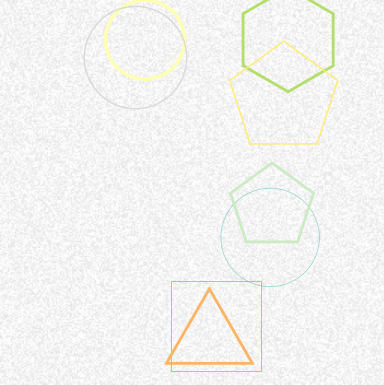[{"shape": "circle", "thickness": 0.5, "radius": 0.64, "center": [0.702, 0.383]}, {"shape": "circle", "thickness": 2.5, "radius": 0.51, "center": [0.377, 0.897]}, {"shape": "square", "thickness": 0.5, "radius": 0.58, "center": [0.561, 0.153]}, {"shape": "triangle", "thickness": 2, "radius": 0.64, "center": [0.544, 0.121]}, {"shape": "hexagon", "thickness": 2, "radius": 0.68, "center": [0.748, 0.897]}, {"shape": "circle", "thickness": 1, "radius": 0.66, "center": [0.352, 0.85]}, {"shape": "pentagon", "thickness": 2, "radius": 0.57, "center": [0.706, 0.463]}, {"shape": "pentagon", "thickness": 1, "radius": 0.74, "center": [0.737, 0.745]}]